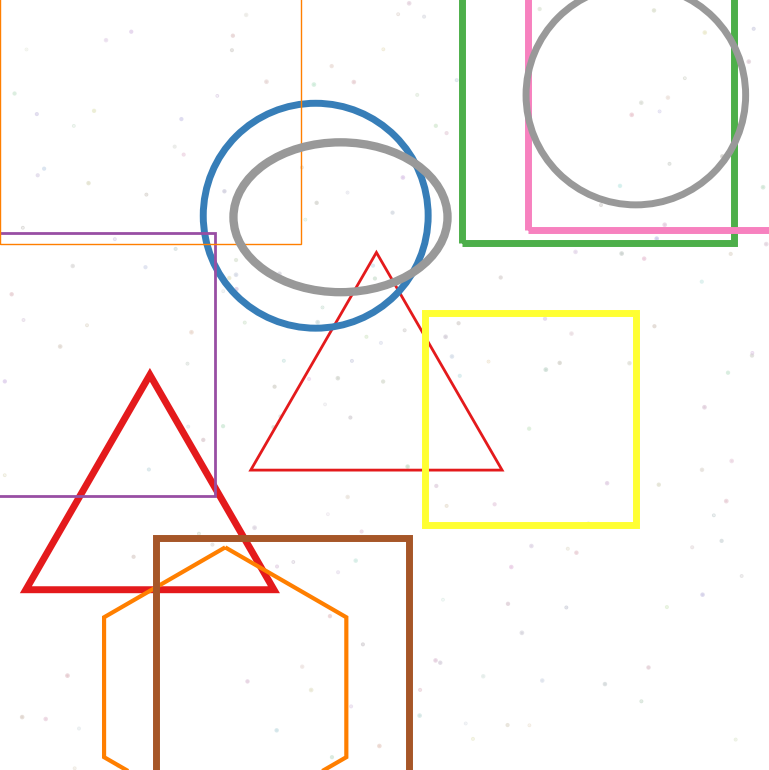[{"shape": "triangle", "thickness": 1, "radius": 0.94, "center": [0.489, 0.484]}, {"shape": "triangle", "thickness": 2.5, "radius": 0.93, "center": [0.195, 0.327]}, {"shape": "circle", "thickness": 2.5, "radius": 0.73, "center": [0.41, 0.72]}, {"shape": "square", "thickness": 2.5, "radius": 0.88, "center": [0.776, 0.861]}, {"shape": "square", "thickness": 1, "radius": 0.85, "center": [0.109, 0.527]}, {"shape": "hexagon", "thickness": 1.5, "radius": 0.91, "center": [0.292, 0.107]}, {"shape": "square", "thickness": 0.5, "radius": 0.98, "center": [0.195, 0.878]}, {"shape": "square", "thickness": 2.5, "radius": 0.69, "center": [0.689, 0.456]}, {"shape": "square", "thickness": 2.5, "radius": 0.82, "center": [0.367, 0.137]}, {"shape": "square", "thickness": 2.5, "radius": 0.97, "center": [0.879, 0.896]}, {"shape": "oval", "thickness": 3, "radius": 0.7, "center": [0.442, 0.718]}, {"shape": "circle", "thickness": 2.5, "radius": 0.71, "center": [0.826, 0.877]}]